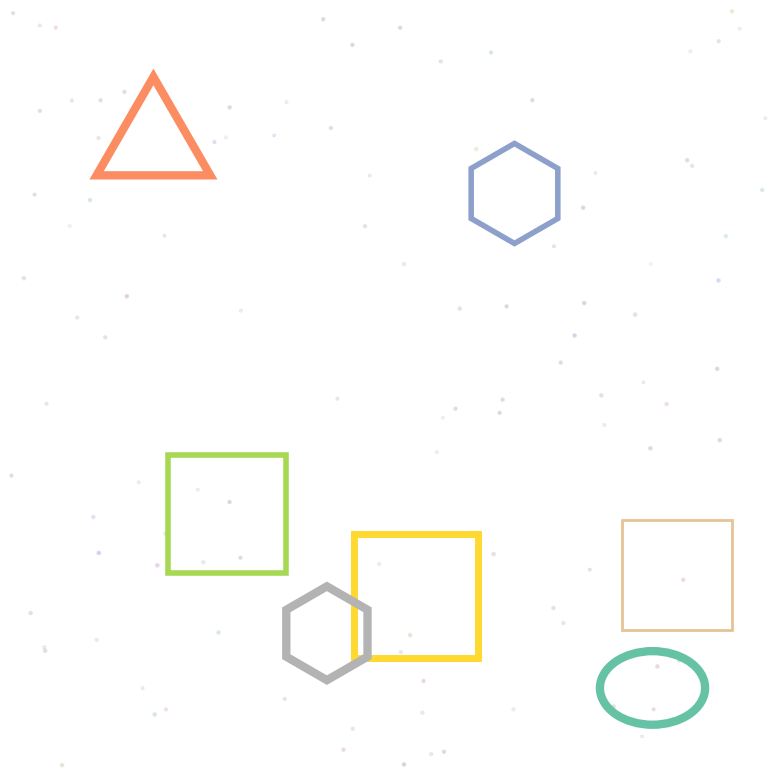[{"shape": "oval", "thickness": 3, "radius": 0.34, "center": [0.847, 0.107]}, {"shape": "triangle", "thickness": 3, "radius": 0.43, "center": [0.199, 0.815]}, {"shape": "hexagon", "thickness": 2, "radius": 0.32, "center": [0.668, 0.749]}, {"shape": "square", "thickness": 2, "radius": 0.38, "center": [0.294, 0.332]}, {"shape": "square", "thickness": 2.5, "radius": 0.4, "center": [0.541, 0.226]}, {"shape": "square", "thickness": 1, "radius": 0.36, "center": [0.879, 0.253]}, {"shape": "hexagon", "thickness": 3, "radius": 0.3, "center": [0.425, 0.178]}]